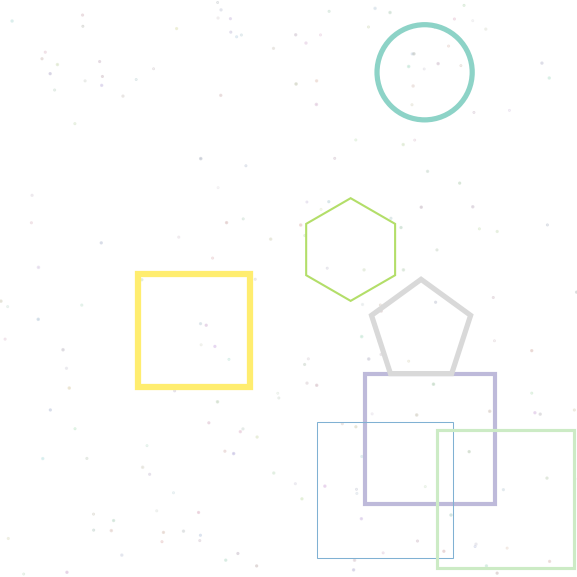[{"shape": "circle", "thickness": 2.5, "radius": 0.41, "center": [0.735, 0.874]}, {"shape": "square", "thickness": 2, "radius": 0.56, "center": [0.744, 0.239]}, {"shape": "square", "thickness": 0.5, "radius": 0.59, "center": [0.667, 0.151]}, {"shape": "hexagon", "thickness": 1, "radius": 0.44, "center": [0.607, 0.567]}, {"shape": "pentagon", "thickness": 2.5, "radius": 0.45, "center": [0.729, 0.425]}, {"shape": "square", "thickness": 1.5, "radius": 0.59, "center": [0.876, 0.135]}, {"shape": "square", "thickness": 3, "radius": 0.49, "center": [0.336, 0.427]}]